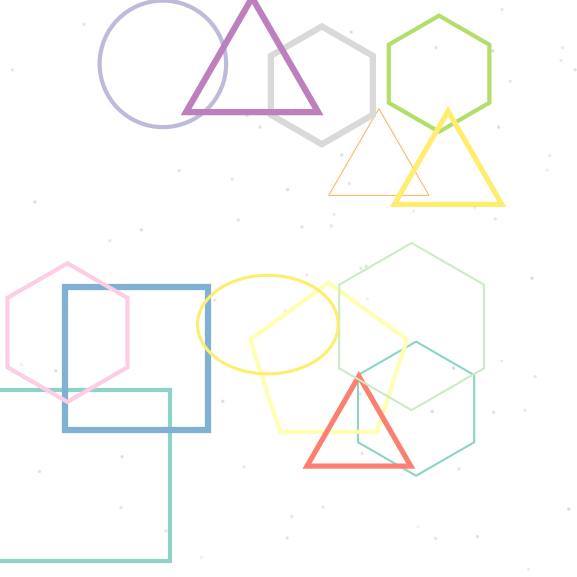[{"shape": "hexagon", "thickness": 1, "radius": 0.58, "center": [0.72, 0.291]}, {"shape": "square", "thickness": 2, "radius": 0.74, "center": [0.146, 0.176]}, {"shape": "pentagon", "thickness": 2, "radius": 0.71, "center": [0.569, 0.367]}, {"shape": "circle", "thickness": 2, "radius": 0.55, "center": [0.282, 0.889]}, {"shape": "triangle", "thickness": 2.5, "radius": 0.52, "center": [0.621, 0.244]}, {"shape": "square", "thickness": 3, "radius": 0.62, "center": [0.236, 0.378]}, {"shape": "triangle", "thickness": 0.5, "radius": 0.5, "center": [0.656, 0.711]}, {"shape": "hexagon", "thickness": 2, "radius": 0.5, "center": [0.76, 0.871]}, {"shape": "hexagon", "thickness": 2, "radius": 0.6, "center": [0.117, 0.423]}, {"shape": "hexagon", "thickness": 3, "radius": 0.51, "center": [0.557, 0.851]}, {"shape": "triangle", "thickness": 3, "radius": 0.66, "center": [0.437, 0.871]}, {"shape": "hexagon", "thickness": 1, "radius": 0.72, "center": [0.713, 0.434]}, {"shape": "oval", "thickness": 1.5, "radius": 0.61, "center": [0.464, 0.437]}, {"shape": "triangle", "thickness": 2.5, "radius": 0.54, "center": [0.776, 0.699]}]